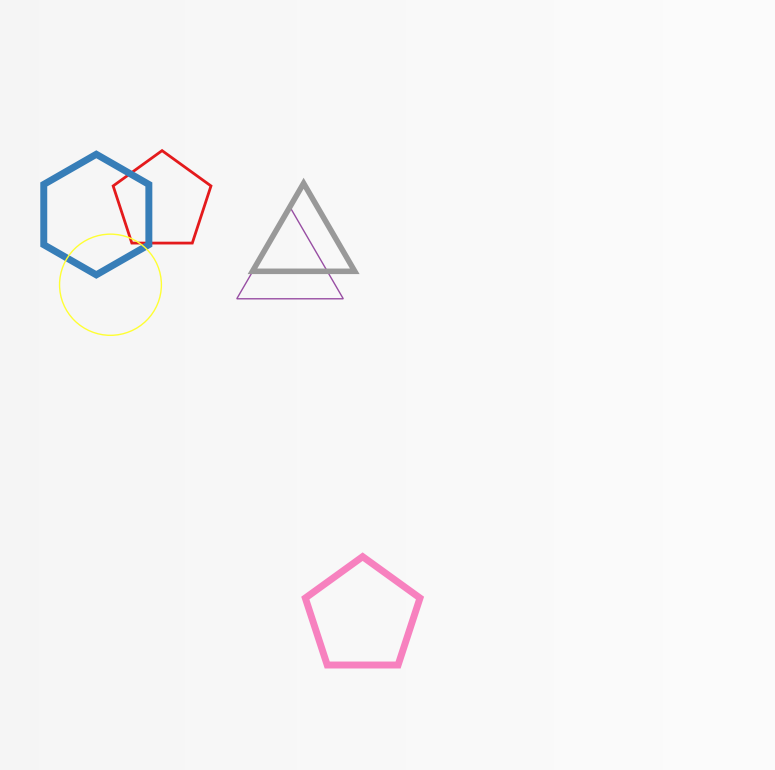[{"shape": "pentagon", "thickness": 1, "radius": 0.33, "center": [0.209, 0.738]}, {"shape": "hexagon", "thickness": 2.5, "radius": 0.39, "center": [0.124, 0.721]}, {"shape": "triangle", "thickness": 0.5, "radius": 0.4, "center": [0.374, 0.652]}, {"shape": "circle", "thickness": 0.5, "radius": 0.33, "center": [0.143, 0.63]}, {"shape": "pentagon", "thickness": 2.5, "radius": 0.39, "center": [0.468, 0.199]}, {"shape": "triangle", "thickness": 2, "radius": 0.38, "center": [0.392, 0.686]}]